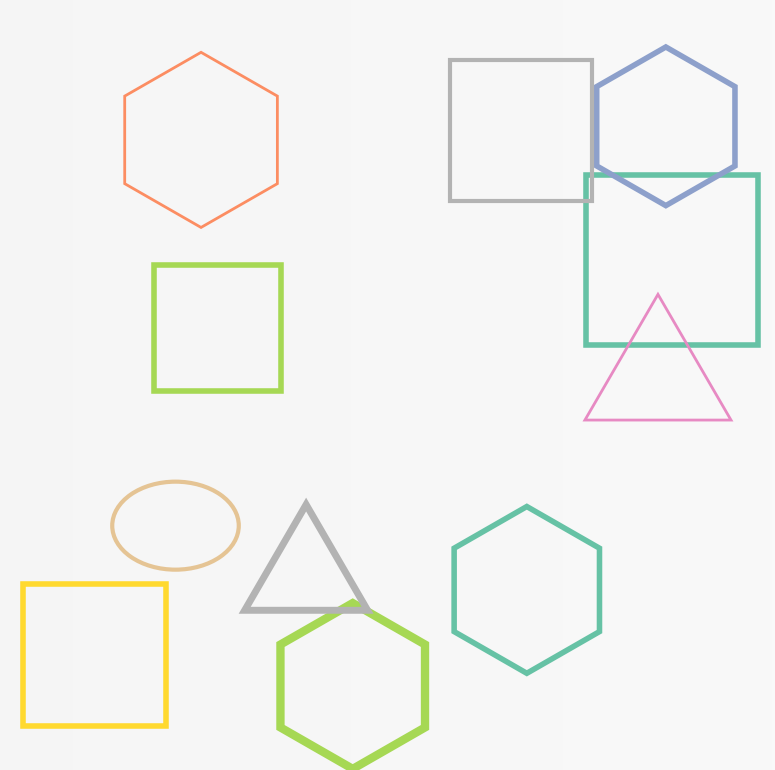[{"shape": "hexagon", "thickness": 2, "radius": 0.54, "center": [0.68, 0.234]}, {"shape": "square", "thickness": 2, "radius": 0.55, "center": [0.867, 0.662]}, {"shape": "hexagon", "thickness": 1, "radius": 0.57, "center": [0.259, 0.818]}, {"shape": "hexagon", "thickness": 2, "radius": 0.51, "center": [0.859, 0.836]}, {"shape": "triangle", "thickness": 1, "radius": 0.54, "center": [0.849, 0.509]}, {"shape": "hexagon", "thickness": 3, "radius": 0.54, "center": [0.455, 0.109]}, {"shape": "square", "thickness": 2, "radius": 0.41, "center": [0.281, 0.574]}, {"shape": "square", "thickness": 2, "radius": 0.46, "center": [0.122, 0.149]}, {"shape": "oval", "thickness": 1.5, "radius": 0.41, "center": [0.226, 0.317]}, {"shape": "square", "thickness": 1.5, "radius": 0.46, "center": [0.672, 0.83]}, {"shape": "triangle", "thickness": 2.5, "radius": 0.46, "center": [0.395, 0.253]}]